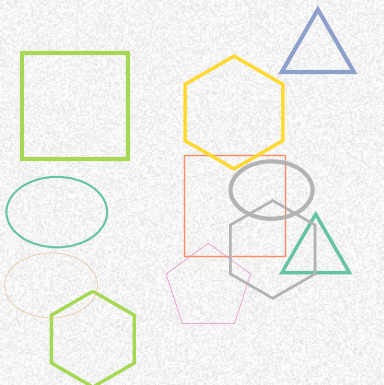[{"shape": "oval", "thickness": 1.5, "radius": 0.65, "center": [0.148, 0.449]}, {"shape": "triangle", "thickness": 2.5, "radius": 0.51, "center": [0.82, 0.342]}, {"shape": "square", "thickness": 1, "radius": 0.66, "center": [0.61, 0.467]}, {"shape": "triangle", "thickness": 3, "radius": 0.54, "center": [0.826, 0.867]}, {"shape": "pentagon", "thickness": 0.5, "radius": 0.58, "center": [0.541, 0.253]}, {"shape": "hexagon", "thickness": 2.5, "radius": 0.62, "center": [0.241, 0.119]}, {"shape": "square", "thickness": 3, "radius": 0.69, "center": [0.194, 0.726]}, {"shape": "hexagon", "thickness": 2.5, "radius": 0.73, "center": [0.608, 0.708]}, {"shape": "oval", "thickness": 0.5, "radius": 0.6, "center": [0.133, 0.259]}, {"shape": "hexagon", "thickness": 2, "radius": 0.63, "center": [0.708, 0.352]}, {"shape": "oval", "thickness": 3, "radius": 0.53, "center": [0.705, 0.506]}]